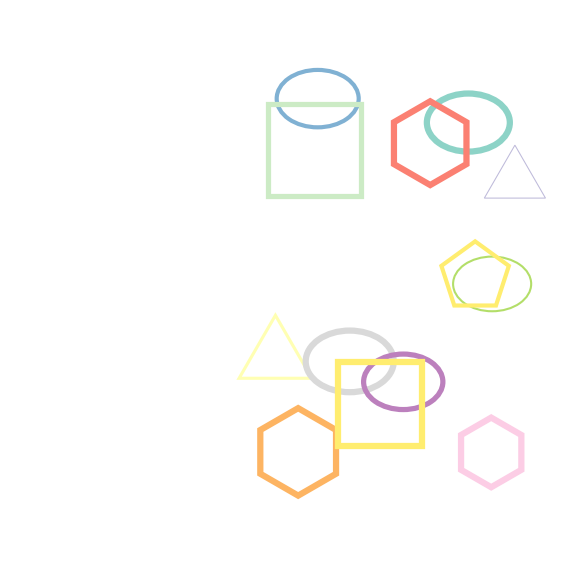[{"shape": "oval", "thickness": 3, "radius": 0.36, "center": [0.811, 0.787]}, {"shape": "triangle", "thickness": 1.5, "radius": 0.36, "center": [0.477, 0.38]}, {"shape": "triangle", "thickness": 0.5, "radius": 0.31, "center": [0.892, 0.687]}, {"shape": "hexagon", "thickness": 3, "radius": 0.36, "center": [0.745, 0.751]}, {"shape": "oval", "thickness": 2, "radius": 0.36, "center": [0.55, 0.828]}, {"shape": "hexagon", "thickness": 3, "radius": 0.38, "center": [0.516, 0.217]}, {"shape": "oval", "thickness": 1, "radius": 0.34, "center": [0.852, 0.507]}, {"shape": "hexagon", "thickness": 3, "radius": 0.3, "center": [0.851, 0.216]}, {"shape": "oval", "thickness": 3, "radius": 0.38, "center": [0.606, 0.373]}, {"shape": "oval", "thickness": 2.5, "radius": 0.34, "center": [0.698, 0.338]}, {"shape": "square", "thickness": 2.5, "radius": 0.4, "center": [0.545, 0.74]}, {"shape": "pentagon", "thickness": 2, "radius": 0.31, "center": [0.823, 0.52]}, {"shape": "square", "thickness": 3, "radius": 0.36, "center": [0.657, 0.299]}]